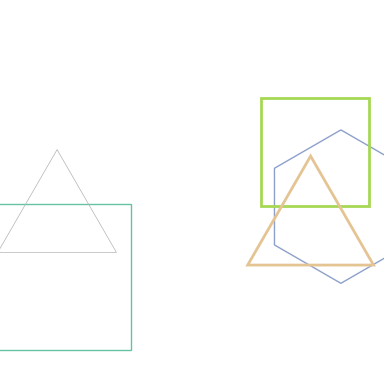[{"shape": "square", "thickness": 1, "radius": 0.95, "center": [0.15, 0.28]}, {"shape": "hexagon", "thickness": 1, "radius": 1.0, "center": [0.885, 0.463]}, {"shape": "square", "thickness": 2, "radius": 0.7, "center": [0.818, 0.606]}, {"shape": "triangle", "thickness": 2, "radius": 0.94, "center": [0.807, 0.406]}, {"shape": "triangle", "thickness": 0.5, "radius": 0.89, "center": [0.148, 0.433]}]